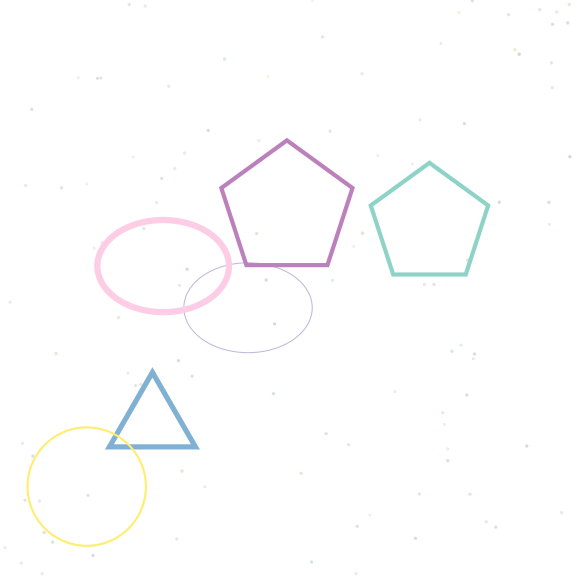[{"shape": "pentagon", "thickness": 2, "radius": 0.53, "center": [0.744, 0.61]}, {"shape": "oval", "thickness": 0.5, "radius": 0.56, "center": [0.43, 0.466]}, {"shape": "triangle", "thickness": 2.5, "radius": 0.43, "center": [0.264, 0.268]}, {"shape": "oval", "thickness": 3, "radius": 0.57, "center": [0.283, 0.538]}, {"shape": "pentagon", "thickness": 2, "radius": 0.6, "center": [0.497, 0.637]}, {"shape": "circle", "thickness": 1, "radius": 0.51, "center": [0.15, 0.157]}]